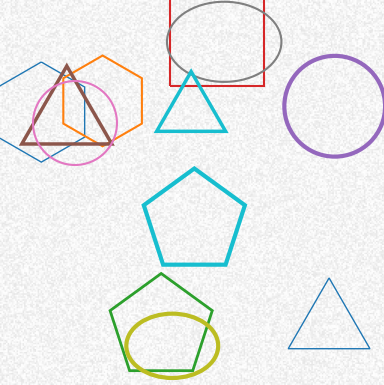[{"shape": "hexagon", "thickness": 1, "radius": 0.65, "center": [0.107, 0.709]}, {"shape": "triangle", "thickness": 1, "radius": 0.61, "center": [0.855, 0.156]}, {"shape": "hexagon", "thickness": 1.5, "radius": 0.59, "center": [0.267, 0.738]}, {"shape": "pentagon", "thickness": 2, "radius": 0.7, "center": [0.419, 0.15]}, {"shape": "square", "thickness": 1.5, "radius": 0.61, "center": [0.564, 0.9]}, {"shape": "circle", "thickness": 3, "radius": 0.65, "center": [0.869, 0.724]}, {"shape": "triangle", "thickness": 2.5, "radius": 0.67, "center": [0.173, 0.693]}, {"shape": "circle", "thickness": 1.5, "radius": 0.55, "center": [0.195, 0.68]}, {"shape": "oval", "thickness": 1.5, "radius": 0.74, "center": [0.582, 0.891]}, {"shape": "oval", "thickness": 3, "radius": 0.6, "center": [0.447, 0.102]}, {"shape": "triangle", "thickness": 2.5, "radius": 0.52, "center": [0.496, 0.711]}, {"shape": "pentagon", "thickness": 3, "radius": 0.69, "center": [0.505, 0.424]}]